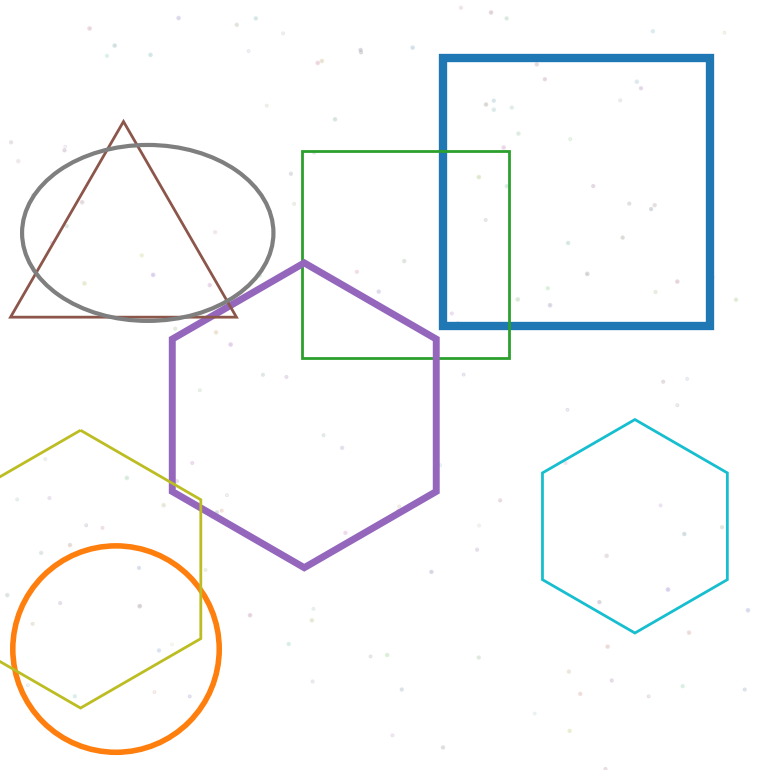[{"shape": "square", "thickness": 3, "radius": 0.87, "center": [0.749, 0.751]}, {"shape": "circle", "thickness": 2, "radius": 0.67, "center": [0.151, 0.157]}, {"shape": "square", "thickness": 1, "radius": 0.67, "center": [0.527, 0.669]}, {"shape": "hexagon", "thickness": 2.5, "radius": 0.99, "center": [0.395, 0.461]}, {"shape": "triangle", "thickness": 1, "radius": 0.85, "center": [0.16, 0.673]}, {"shape": "oval", "thickness": 1.5, "radius": 0.82, "center": [0.192, 0.698]}, {"shape": "hexagon", "thickness": 1, "radius": 0.9, "center": [0.105, 0.261]}, {"shape": "hexagon", "thickness": 1, "radius": 0.69, "center": [0.825, 0.317]}]